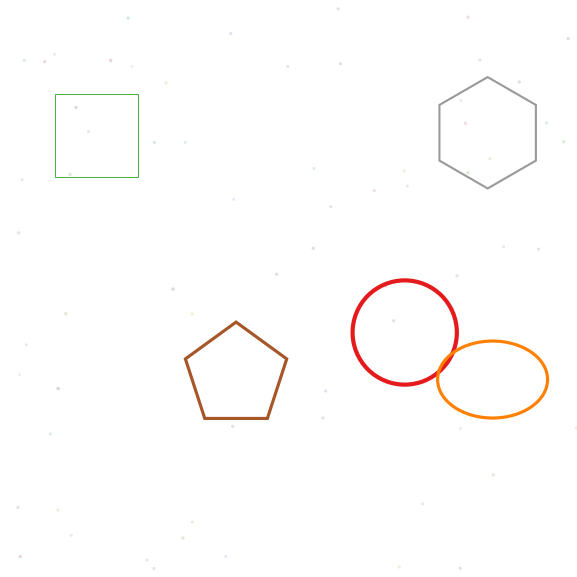[{"shape": "circle", "thickness": 2, "radius": 0.45, "center": [0.701, 0.423]}, {"shape": "square", "thickness": 0.5, "radius": 0.36, "center": [0.167, 0.764]}, {"shape": "oval", "thickness": 1.5, "radius": 0.48, "center": [0.853, 0.342]}, {"shape": "pentagon", "thickness": 1.5, "radius": 0.46, "center": [0.409, 0.349]}, {"shape": "hexagon", "thickness": 1, "radius": 0.48, "center": [0.844, 0.769]}]